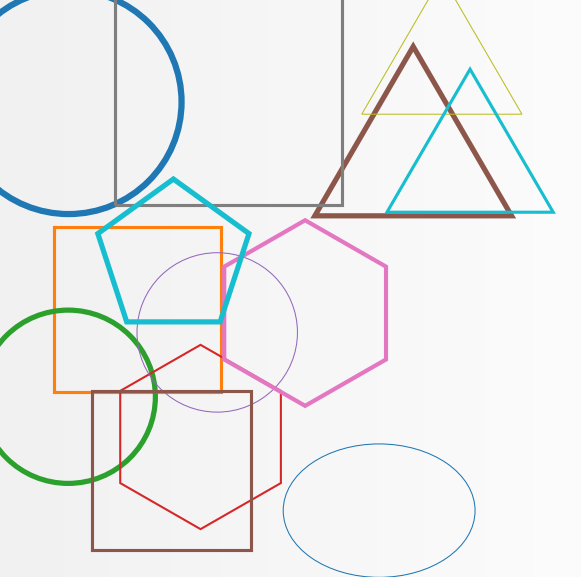[{"shape": "circle", "thickness": 3, "radius": 0.97, "center": [0.118, 0.823]}, {"shape": "oval", "thickness": 0.5, "radius": 0.83, "center": [0.652, 0.115]}, {"shape": "square", "thickness": 1.5, "radius": 0.72, "center": [0.237, 0.463]}, {"shape": "circle", "thickness": 2.5, "radius": 0.75, "center": [0.117, 0.312]}, {"shape": "hexagon", "thickness": 1, "radius": 0.8, "center": [0.345, 0.242]}, {"shape": "circle", "thickness": 0.5, "radius": 0.69, "center": [0.374, 0.424]}, {"shape": "square", "thickness": 1.5, "radius": 0.69, "center": [0.295, 0.184]}, {"shape": "triangle", "thickness": 2.5, "radius": 0.98, "center": [0.711, 0.723]}, {"shape": "hexagon", "thickness": 2, "radius": 0.8, "center": [0.525, 0.457]}, {"shape": "square", "thickness": 1.5, "radius": 0.98, "center": [0.393, 0.84]}, {"shape": "triangle", "thickness": 0.5, "radius": 0.8, "center": [0.76, 0.881]}, {"shape": "triangle", "thickness": 1.5, "radius": 0.83, "center": [0.809, 0.714]}, {"shape": "pentagon", "thickness": 2.5, "radius": 0.68, "center": [0.298, 0.552]}]